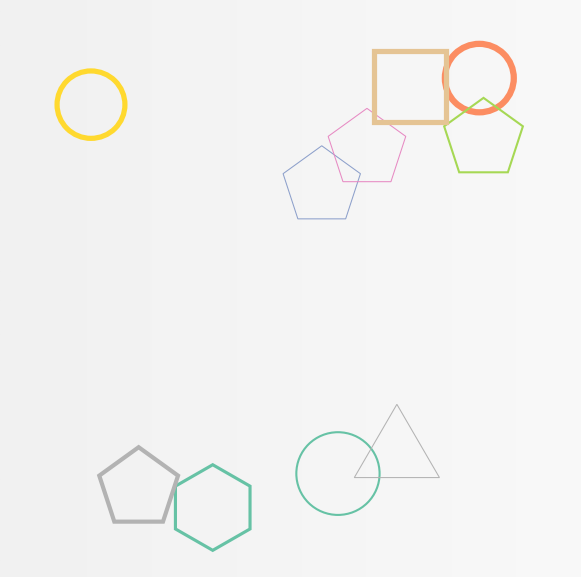[{"shape": "hexagon", "thickness": 1.5, "radius": 0.37, "center": [0.366, 0.12]}, {"shape": "circle", "thickness": 1, "radius": 0.36, "center": [0.581, 0.179]}, {"shape": "circle", "thickness": 3, "radius": 0.3, "center": [0.825, 0.864]}, {"shape": "pentagon", "thickness": 0.5, "radius": 0.35, "center": [0.554, 0.677]}, {"shape": "pentagon", "thickness": 0.5, "radius": 0.35, "center": [0.631, 0.741]}, {"shape": "pentagon", "thickness": 1, "radius": 0.36, "center": [0.832, 0.758]}, {"shape": "circle", "thickness": 2.5, "radius": 0.29, "center": [0.157, 0.818]}, {"shape": "square", "thickness": 2.5, "radius": 0.31, "center": [0.705, 0.849]}, {"shape": "triangle", "thickness": 0.5, "radius": 0.42, "center": [0.683, 0.214]}, {"shape": "pentagon", "thickness": 2, "radius": 0.36, "center": [0.239, 0.153]}]